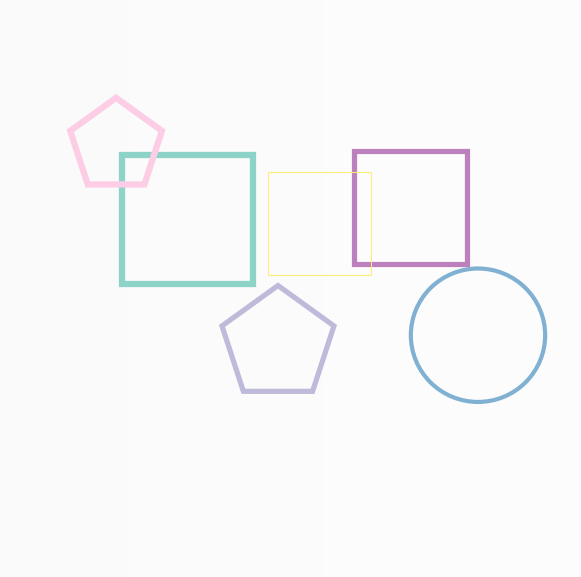[{"shape": "square", "thickness": 3, "radius": 0.56, "center": [0.322, 0.619]}, {"shape": "pentagon", "thickness": 2.5, "radius": 0.51, "center": [0.478, 0.403]}, {"shape": "circle", "thickness": 2, "radius": 0.58, "center": [0.822, 0.419]}, {"shape": "pentagon", "thickness": 3, "radius": 0.41, "center": [0.2, 0.747]}, {"shape": "square", "thickness": 2.5, "radius": 0.49, "center": [0.706, 0.64]}, {"shape": "square", "thickness": 0.5, "radius": 0.45, "center": [0.55, 0.613]}]